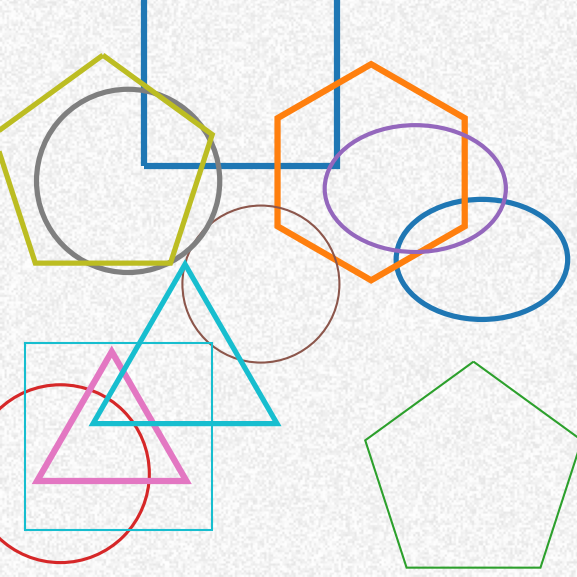[{"shape": "oval", "thickness": 2.5, "radius": 0.74, "center": [0.834, 0.55]}, {"shape": "square", "thickness": 3, "radius": 0.83, "center": [0.416, 0.879]}, {"shape": "hexagon", "thickness": 3, "radius": 0.94, "center": [0.643, 0.701]}, {"shape": "pentagon", "thickness": 1, "radius": 0.99, "center": [0.82, 0.176]}, {"shape": "circle", "thickness": 1.5, "radius": 0.77, "center": [0.105, 0.179]}, {"shape": "oval", "thickness": 2, "radius": 0.78, "center": [0.719, 0.673]}, {"shape": "circle", "thickness": 1, "radius": 0.68, "center": [0.452, 0.507]}, {"shape": "triangle", "thickness": 3, "radius": 0.75, "center": [0.194, 0.241]}, {"shape": "circle", "thickness": 2.5, "radius": 0.79, "center": [0.222, 0.686]}, {"shape": "pentagon", "thickness": 2.5, "radius": 1.0, "center": [0.178, 0.705]}, {"shape": "square", "thickness": 1, "radius": 0.81, "center": [0.204, 0.244]}, {"shape": "triangle", "thickness": 2.5, "radius": 0.92, "center": [0.32, 0.358]}]